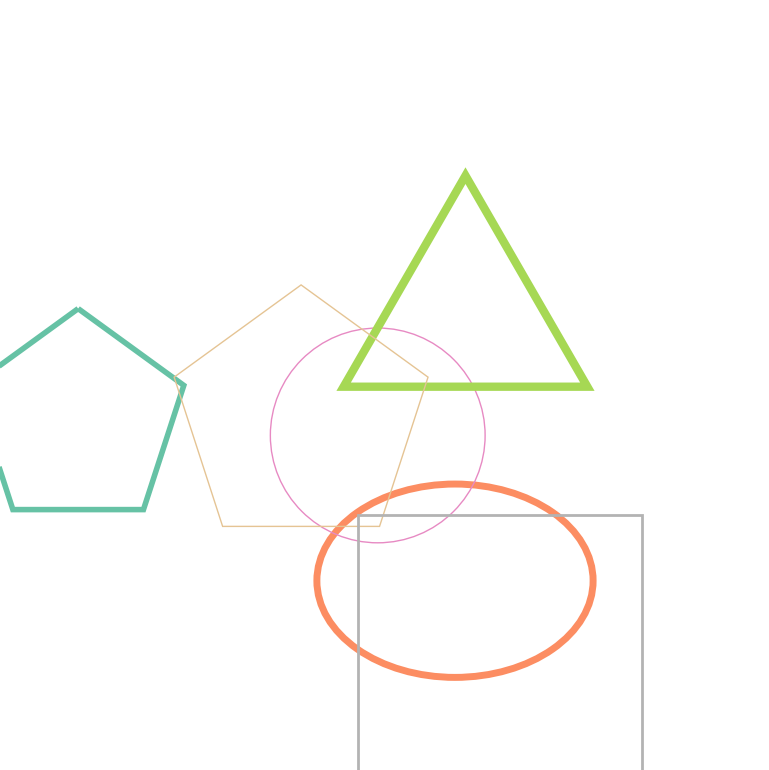[{"shape": "pentagon", "thickness": 2, "radius": 0.72, "center": [0.102, 0.455]}, {"shape": "oval", "thickness": 2.5, "radius": 0.9, "center": [0.591, 0.246]}, {"shape": "circle", "thickness": 0.5, "radius": 0.7, "center": [0.491, 0.435]}, {"shape": "triangle", "thickness": 3, "radius": 0.91, "center": [0.605, 0.589]}, {"shape": "pentagon", "thickness": 0.5, "radius": 0.87, "center": [0.391, 0.457]}, {"shape": "square", "thickness": 1, "radius": 0.92, "center": [0.649, 0.148]}]